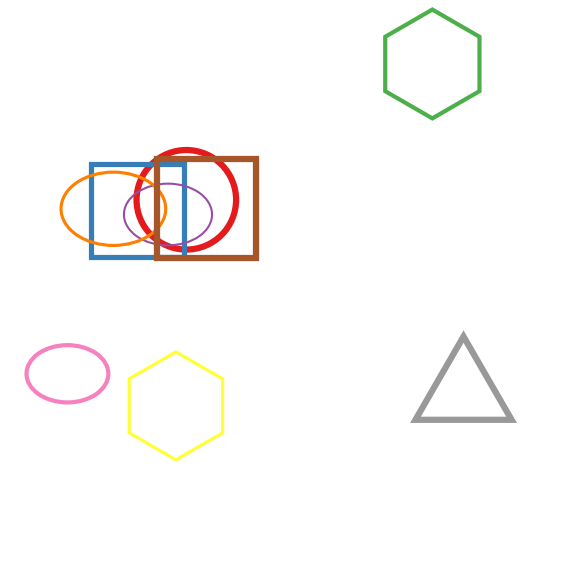[{"shape": "circle", "thickness": 3, "radius": 0.43, "center": [0.323, 0.653]}, {"shape": "square", "thickness": 2.5, "radius": 0.4, "center": [0.239, 0.635]}, {"shape": "hexagon", "thickness": 2, "radius": 0.47, "center": [0.749, 0.888]}, {"shape": "oval", "thickness": 1, "radius": 0.38, "center": [0.291, 0.628]}, {"shape": "oval", "thickness": 1.5, "radius": 0.45, "center": [0.196, 0.638]}, {"shape": "hexagon", "thickness": 1.5, "radius": 0.47, "center": [0.305, 0.296]}, {"shape": "square", "thickness": 3, "radius": 0.43, "center": [0.358, 0.639]}, {"shape": "oval", "thickness": 2, "radius": 0.35, "center": [0.117, 0.352]}, {"shape": "triangle", "thickness": 3, "radius": 0.48, "center": [0.803, 0.32]}]